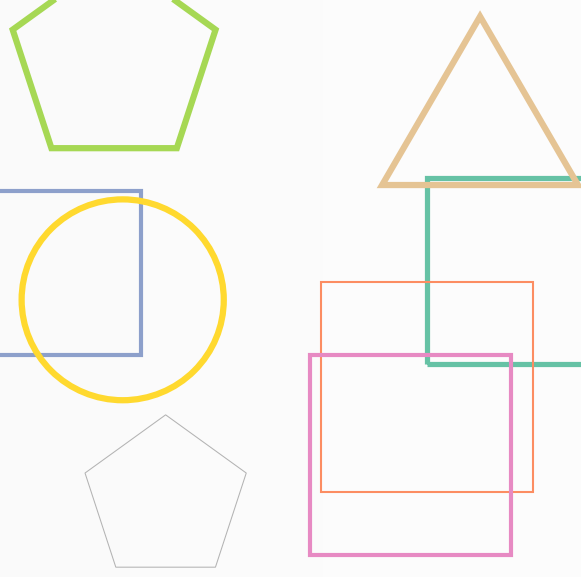[{"shape": "square", "thickness": 2.5, "radius": 0.8, "center": [0.896, 0.53]}, {"shape": "square", "thickness": 1, "radius": 0.91, "center": [0.734, 0.329]}, {"shape": "square", "thickness": 2, "radius": 0.71, "center": [0.102, 0.527]}, {"shape": "square", "thickness": 2, "radius": 0.86, "center": [0.706, 0.212]}, {"shape": "pentagon", "thickness": 3, "radius": 0.92, "center": [0.196, 0.891]}, {"shape": "circle", "thickness": 3, "radius": 0.87, "center": [0.211, 0.48]}, {"shape": "triangle", "thickness": 3, "radius": 0.97, "center": [0.826, 0.776]}, {"shape": "pentagon", "thickness": 0.5, "radius": 0.73, "center": [0.285, 0.135]}]